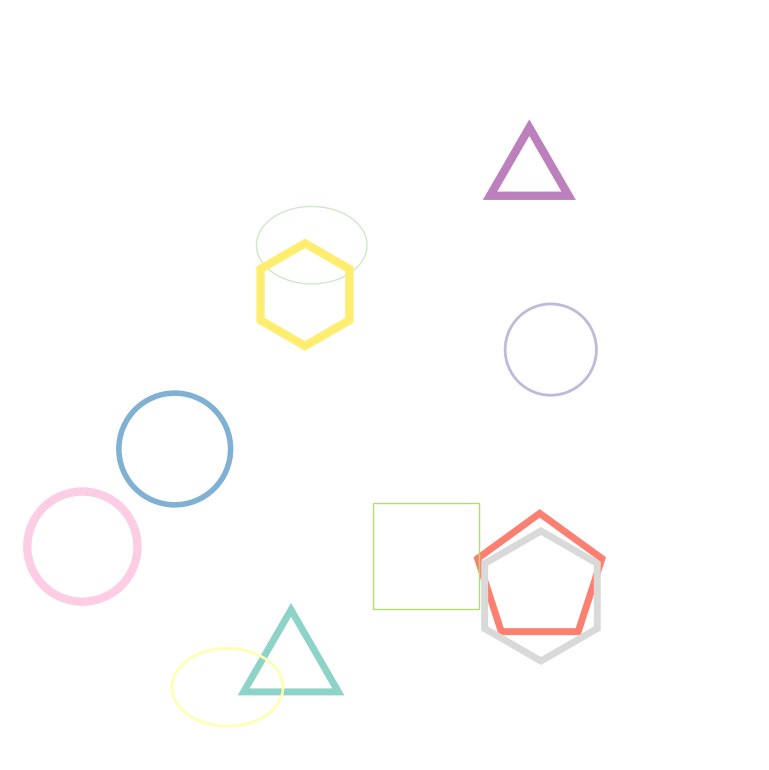[{"shape": "triangle", "thickness": 2.5, "radius": 0.36, "center": [0.378, 0.137]}, {"shape": "oval", "thickness": 1, "radius": 0.36, "center": [0.295, 0.107]}, {"shape": "circle", "thickness": 1, "radius": 0.3, "center": [0.715, 0.546]}, {"shape": "pentagon", "thickness": 2.5, "radius": 0.42, "center": [0.701, 0.248]}, {"shape": "circle", "thickness": 2, "radius": 0.36, "center": [0.227, 0.417]}, {"shape": "square", "thickness": 0.5, "radius": 0.34, "center": [0.553, 0.278]}, {"shape": "circle", "thickness": 3, "radius": 0.36, "center": [0.107, 0.29]}, {"shape": "hexagon", "thickness": 2.5, "radius": 0.42, "center": [0.703, 0.226]}, {"shape": "triangle", "thickness": 3, "radius": 0.29, "center": [0.687, 0.775]}, {"shape": "oval", "thickness": 0.5, "radius": 0.36, "center": [0.405, 0.682]}, {"shape": "hexagon", "thickness": 3, "radius": 0.33, "center": [0.396, 0.617]}]